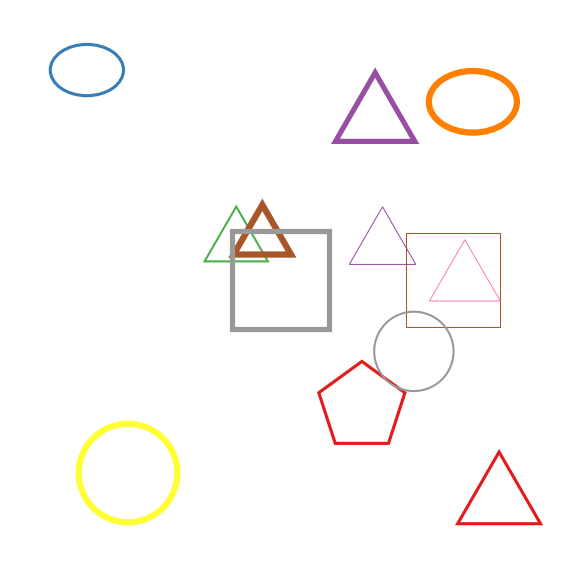[{"shape": "triangle", "thickness": 1.5, "radius": 0.41, "center": [0.864, 0.134]}, {"shape": "pentagon", "thickness": 1.5, "radius": 0.39, "center": [0.627, 0.295]}, {"shape": "oval", "thickness": 1.5, "radius": 0.32, "center": [0.15, 0.878]}, {"shape": "triangle", "thickness": 1, "radius": 0.32, "center": [0.409, 0.578]}, {"shape": "triangle", "thickness": 0.5, "radius": 0.33, "center": [0.662, 0.574]}, {"shape": "triangle", "thickness": 2.5, "radius": 0.4, "center": [0.65, 0.794]}, {"shape": "oval", "thickness": 3, "radius": 0.38, "center": [0.819, 0.823]}, {"shape": "circle", "thickness": 3, "radius": 0.43, "center": [0.222, 0.18]}, {"shape": "triangle", "thickness": 3, "radius": 0.29, "center": [0.454, 0.587]}, {"shape": "square", "thickness": 0.5, "radius": 0.4, "center": [0.785, 0.514]}, {"shape": "triangle", "thickness": 0.5, "radius": 0.35, "center": [0.805, 0.513]}, {"shape": "circle", "thickness": 1, "radius": 0.34, "center": [0.717, 0.391]}, {"shape": "square", "thickness": 2.5, "radius": 0.42, "center": [0.486, 0.515]}]